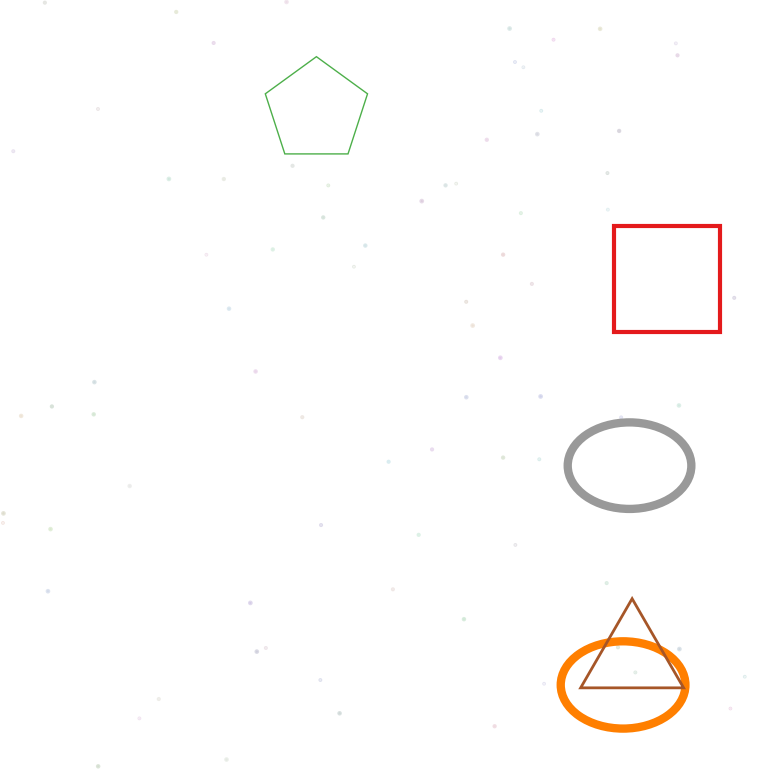[{"shape": "square", "thickness": 1.5, "radius": 0.34, "center": [0.867, 0.638]}, {"shape": "pentagon", "thickness": 0.5, "radius": 0.35, "center": [0.411, 0.857]}, {"shape": "oval", "thickness": 3, "radius": 0.4, "center": [0.809, 0.11]}, {"shape": "triangle", "thickness": 1, "radius": 0.39, "center": [0.821, 0.145]}, {"shape": "oval", "thickness": 3, "radius": 0.4, "center": [0.818, 0.395]}]